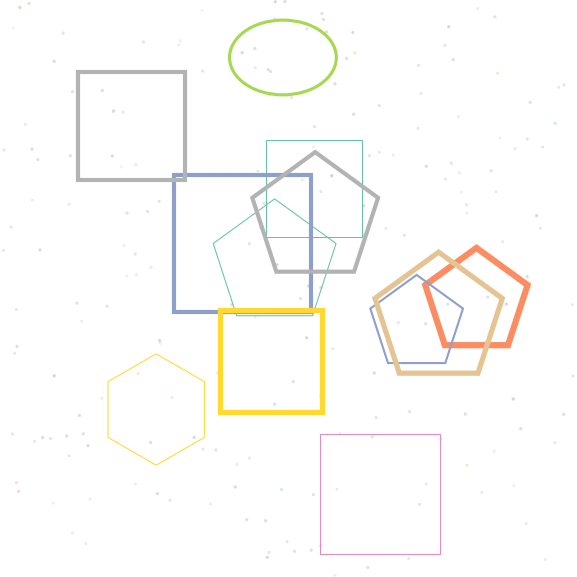[{"shape": "pentagon", "thickness": 0.5, "radius": 0.56, "center": [0.476, 0.543]}, {"shape": "square", "thickness": 0.5, "radius": 0.42, "center": [0.544, 0.673]}, {"shape": "pentagon", "thickness": 3, "radius": 0.47, "center": [0.825, 0.477]}, {"shape": "pentagon", "thickness": 1, "radius": 0.42, "center": [0.721, 0.439]}, {"shape": "square", "thickness": 2, "radius": 0.59, "center": [0.42, 0.577]}, {"shape": "square", "thickness": 0.5, "radius": 0.52, "center": [0.657, 0.144]}, {"shape": "oval", "thickness": 1.5, "radius": 0.46, "center": [0.49, 0.9]}, {"shape": "hexagon", "thickness": 0.5, "radius": 0.48, "center": [0.27, 0.29]}, {"shape": "square", "thickness": 2.5, "radius": 0.44, "center": [0.469, 0.374]}, {"shape": "pentagon", "thickness": 2.5, "radius": 0.58, "center": [0.76, 0.447]}, {"shape": "pentagon", "thickness": 2, "radius": 0.57, "center": [0.546, 0.621]}, {"shape": "square", "thickness": 2, "radius": 0.47, "center": [0.228, 0.781]}]